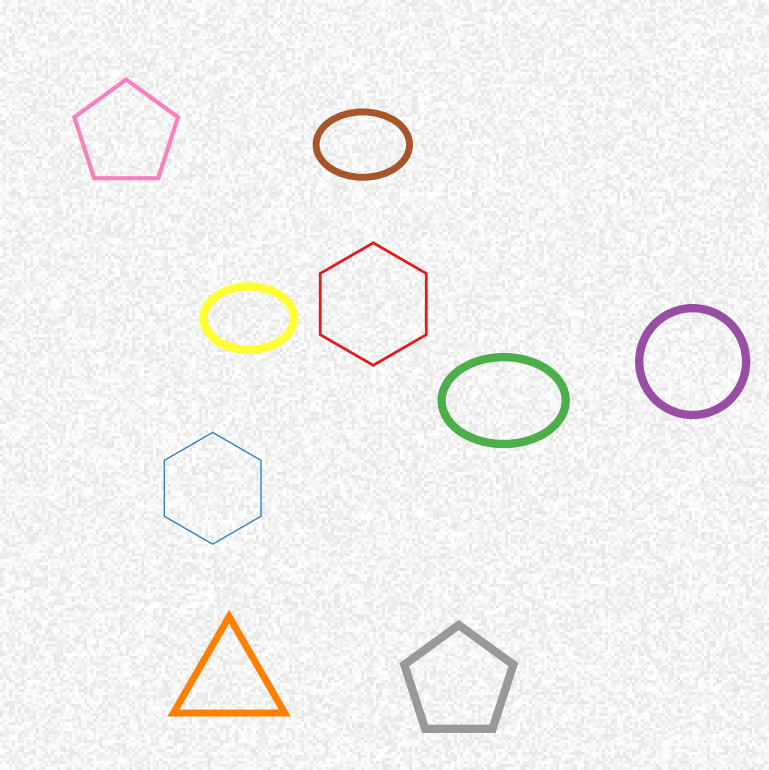[{"shape": "hexagon", "thickness": 1, "radius": 0.4, "center": [0.485, 0.605]}, {"shape": "hexagon", "thickness": 0.5, "radius": 0.36, "center": [0.276, 0.366]}, {"shape": "oval", "thickness": 3, "radius": 0.4, "center": [0.654, 0.48]}, {"shape": "circle", "thickness": 3, "radius": 0.35, "center": [0.9, 0.53]}, {"shape": "triangle", "thickness": 2.5, "radius": 0.42, "center": [0.298, 0.116]}, {"shape": "oval", "thickness": 3, "radius": 0.29, "center": [0.323, 0.587]}, {"shape": "oval", "thickness": 2.5, "radius": 0.3, "center": [0.471, 0.812]}, {"shape": "pentagon", "thickness": 1.5, "radius": 0.35, "center": [0.164, 0.826]}, {"shape": "pentagon", "thickness": 3, "radius": 0.37, "center": [0.596, 0.114]}]